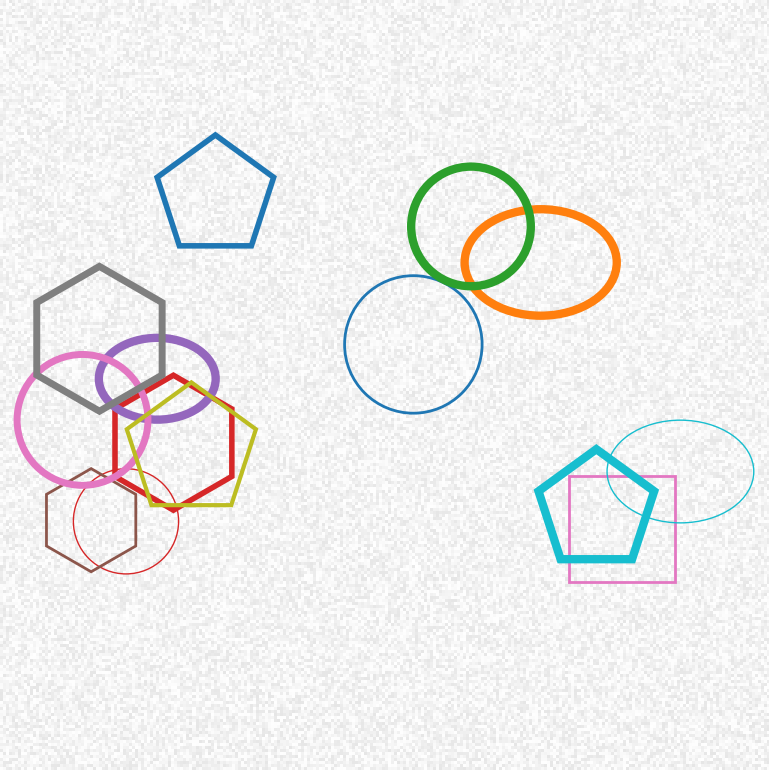[{"shape": "circle", "thickness": 1, "radius": 0.45, "center": [0.537, 0.553]}, {"shape": "pentagon", "thickness": 2, "radius": 0.4, "center": [0.28, 0.745]}, {"shape": "oval", "thickness": 3, "radius": 0.49, "center": [0.702, 0.659]}, {"shape": "circle", "thickness": 3, "radius": 0.39, "center": [0.612, 0.706]}, {"shape": "circle", "thickness": 0.5, "radius": 0.34, "center": [0.164, 0.323]}, {"shape": "hexagon", "thickness": 2, "radius": 0.44, "center": [0.225, 0.425]}, {"shape": "oval", "thickness": 3, "radius": 0.38, "center": [0.204, 0.508]}, {"shape": "hexagon", "thickness": 1, "radius": 0.33, "center": [0.118, 0.324]}, {"shape": "circle", "thickness": 2.5, "radius": 0.42, "center": [0.107, 0.455]}, {"shape": "square", "thickness": 1, "radius": 0.34, "center": [0.808, 0.313]}, {"shape": "hexagon", "thickness": 2.5, "radius": 0.47, "center": [0.129, 0.56]}, {"shape": "pentagon", "thickness": 1.5, "radius": 0.44, "center": [0.249, 0.415]}, {"shape": "oval", "thickness": 0.5, "radius": 0.48, "center": [0.884, 0.388]}, {"shape": "pentagon", "thickness": 3, "radius": 0.39, "center": [0.774, 0.338]}]